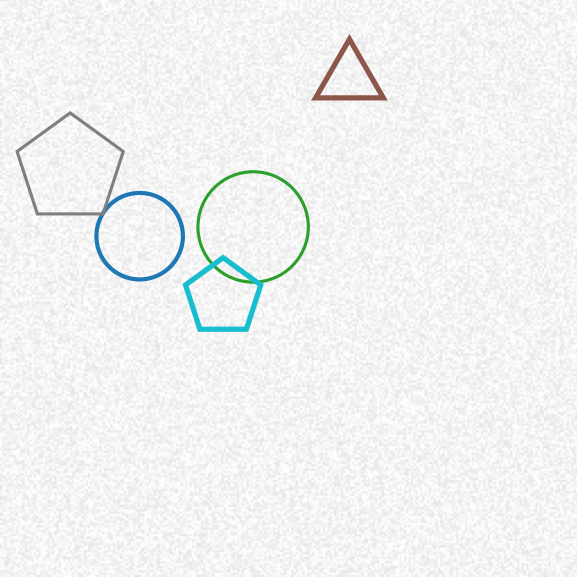[{"shape": "circle", "thickness": 2, "radius": 0.37, "center": [0.242, 0.59]}, {"shape": "circle", "thickness": 1.5, "radius": 0.48, "center": [0.438, 0.606]}, {"shape": "triangle", "thickness": 2.5, "radius": 0.34, "center": [0.605, 0.864]}, {"shape": "pentagon", "thickness": 1.5, "radius": 0.48, "center": [0.122, 0.707]}, {"shape": "pentagon", "thickness": 2.5, "radius": 0.34, "center": [0.386, 0.484]}]